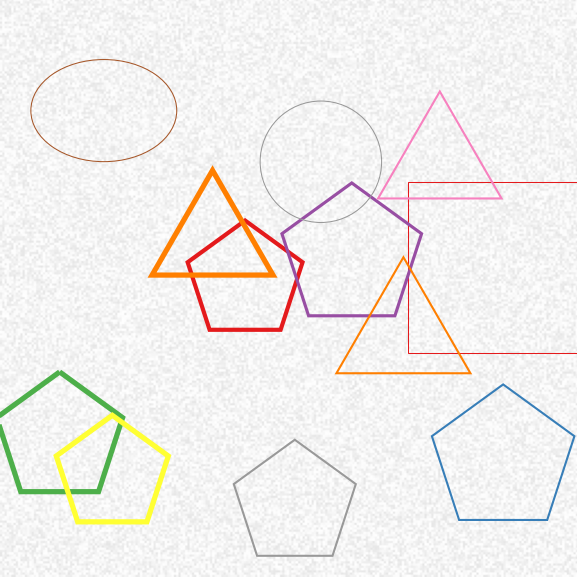[{"shape": "pentagon", "thickness": 2, "radius": 0.52, "center": [0.424, 0.513]}, {"shape": "square", "thickness": 0.5, "radius": 0.74, "center": [0.853, 0.536]}, {"shape": "pentagon", "thickness": 1, "radius": 0.65, "center": [0.871, 0.204]}, {"shape": "pentagon", "thickness": 2.5, "radius": 0.57, "center": [0.103, 0.241]}, {"shape": "pentagon", "thickness": 1.5, "radius": 0.64, "center": [0.609, 0.555]}, {"shape": "triangle", "thickness": 1, "radius": 0.67, "center": [0.699, 0.42]}, {"shape": "triangle", "thickness": 2.5, "radius": 0.6, "center": [0.368, 0.583]}, {"shape": "pentagon", "thickness": 2.5, "radius": 0.51, "center": [0.194, 0.178]}, {"shape": "oval", "thickness": 0.5, "radius": 0.63, "center": [0.18, 0.808]}, {"shape": "triangle", "thickness": 1, "radius": 0.62, "center": [0.762, 0.717]}, {"shape": "circle", "thickness": 0.5, "radius": 0.53, "center": [0.556, 0.719]}, {"shape": "pentagon", "thickness": 1, "radius": 0.56, "center": [0.51, 0.127]}]